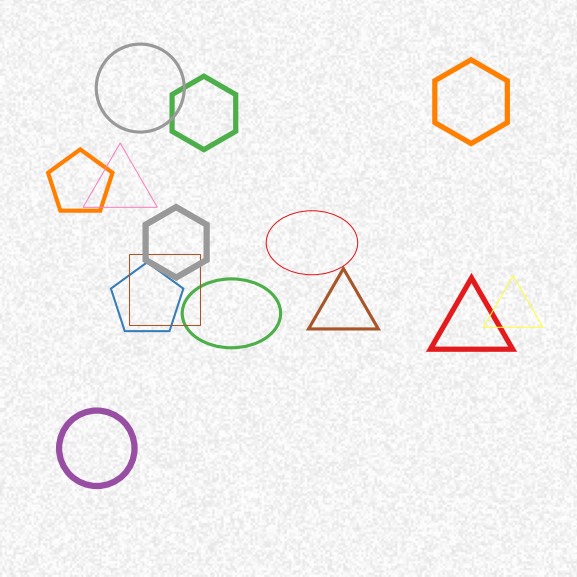[{"shape": "triangle", "thickness": 2.5, "radius": 0.41, "center": [0.816, 0.436]}, {"shape": "oval", "thickness": 0.5, "radius": 0.4, "center": [0.54, 0.579]}, {"shape": "pentagon", "thickness": 1, "radius": 0.33, "center": [0.255, 0.479]}, {"shape": "oval", "thickness": 1.5, "radius": 0.43, "center": [0.401, 0.457]}, {"shape": "hexagon", "thickness": 2.5, "radius": 0.32, "center": [0.353, 0.804]}, {"shape": "circle", "thickness": 3, "radius": 0.33, "center": [0.168, 0.223]}, {"shape": "hexagon", "thickness": 2.5, "radius": 0.36, "center": [0.816, 0.823]}, {"shape": "pentagon", "thickness": 2, "radius": 0.29, "center": [0.139, 0.682]}, {"shape": "triangle", "thickness": 0.5, "radius": 0.3, "center": [0.889, 0.462]}, {"shape": "square", "thickness": 0.5, "radius": 0.31, "center": [0.286, 0.498]}, {"shape": "triangle", "thickness": 1.5, "radius": 0.35, "center": [0.595, 0.464]}, {"shape": "triangle", "thickness": 0.5, "radius": 0.37, "center": [0.208, 0.677]}, {"shape": "hexagon", "thickness": 3, "radius": 0.31, "center": [0.305, 0.58]}, {"shape": "circle", "thickness": 1.5, "radius": 0.38, "center": [0.243, 0.847]}]